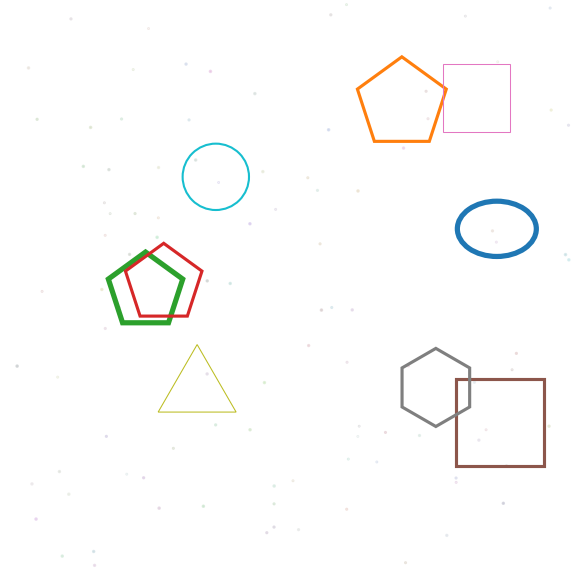[{"shape": "oval", "thickness": 2.5, "radius": 0.34, "center": [0.86, 0.603]}, {"shape": "pentagon", "thickness": 1.5, "radius": 0.4, "center": [0.696, 0.82]}, {"shape": "pentagon", "thickness": 2.5, "radius": 0.34, "center": [0.252, 0.495]}, {"shape": "pentagon", "thickness": 1.5, "radius": 0.35, "center": [0.283, 0.508]}, {"shape": "square", "thickness": 1.5, "radius": 0.38, "center": [0.866, 0.268]}, {"shape": "square", "thickness": 0.5, "radius": 0.29, "center": [0.825, 0.829]}, {"shape": "hexagon", "thickness": 1.5, "radius": 0.34, "center": [0.755, 0.328]}, {"shape": "triangle", "thickness": 0.5, "radius": 0.39, "center": [0.341, 0.325]}, {"shape": "circle", "thickness": 1, "radius": 0.29, "center": [0.374, 0.693]}]